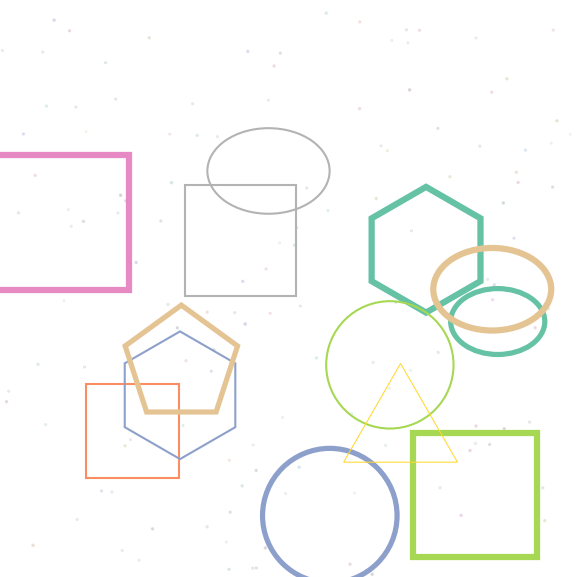[{"shape": "oval", "thickness": 2.5, "radius": 0.41, "center": [0.862, 0.442]}, {"shape": "hexagon", "thickness": 3, "radius": 0.54, "center": [0.738, 0.567]}, {"shape": "square", "thickness": 1, "radius": 0.41, "center": [0.23, 0.253]}, {"shape": "hexagon", "thickness": 1, "radius": 0.55, "center": [0.312, 0.315]}, {"shape": "circle", "thickness": 2.5, "radius": 0.58, "center": [0.571, 0.106]}, {"shape": "square", "thickness": 3, "radius": 0.58, "center": [0.107, 0.614]}, {"shape": "square", "thickness": 3, "radius": 0.54, "center": [0.823, 0.142]}, {"shape": "circle", "thickness": 1, "radius": 0.55, "center": [0.675, 0.367]}, {"shape": "triangle", "thickness": 0.5, "radius": 0.57, "center": [0.694, 0.256]}, {"shape": "pentagon", "thickness": 2.5, "radius": 0.51, "center": [0.314, 0.368]}, {"shape": "oval", "thickness": 3, "radius": 0.51, "center": [0.852, 0.498]}, {"shape": "oval", "thickness": 1, "radius": 0.53, "center": [0.465, 0.703]}, {"shape": "square", "thickness": 1, "radius": 0.48, "center": [0.416, 0.582]}]